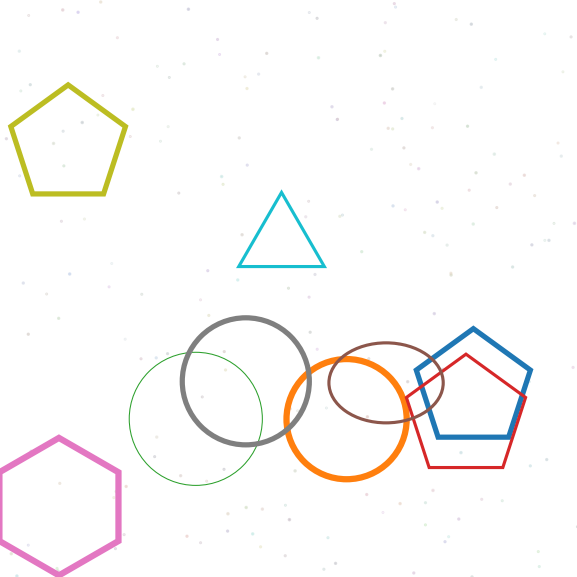[{"shape": "pentagon", "thickness": 2.5, "radius": 0.52, "center": [0.82, 0.326]}, {"shape": "circle", "thickness": 3, "radius": 0.52, "center": [0.6, 0.273]}, {"shape": "circle", "thickness": 0.5, "radius": 0.58, "center": [0.339, 0.274]}, {"shape": "pentagon", "thickness": 1.5, "radius": 0.54, "center": [0.807, 0.277]}, {"shape": "oval", "thickness": 1.5, "radius": 0.49, "center": [0.669, 0.336]}, {"shape": "hexagon", "thickness": 3, "radius": 0.6, "center": [0.102, 0.122]}, {"shape": "circle", "thickness": 2.5, "radius": 0.55, "center": [0.426, 0.339]}, {"shape": "pentagon", "thickness": 2.5, "radius": 0.52, "center": [0.118, 0.748]}, {"shape": "triangle", "thickness": 1.5, "radius": 0.43, "center": [0.488, 0.58]}]